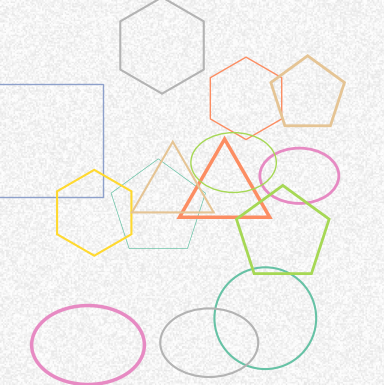[{"shape": "pentagon", "thickness": 0.5, "radius": 0.64, "center": [0.411, 0.459]}, {"shape": "circle", "thickness": 1.5, "radius": 0.66, "center": [0.689, 0.174]}, {"shape": "triangle", "thickness": 2.5, "radius": 0.68, "center": [0.583, 0.503]}, {"shape": "hexagon", "thickness": 1, "radius": 0.54, "center": [0.639, 0.745]}, {"shape": "square", "thickness": 1, "radius": 0.73, "center": [0.121, 0.636]}, {"shape": "oval", "thickness": 2, "radius": 0.51, "center": [0.778, 0.543]}, {"shape": "oval", "thickness": 2.5, "radius": 0.73, "center": [0.229, 0.104]}, {"shape": "pentagon", "thickness": 2, "radius": 0.63, "center": [0.735, 0.392]}, {"shape": "oval", "thickness": 1, "radius": 0.55, "center": [0.607, 0.578]}, {"shape": "hexagon", "thickness": 1.5, "radius": 0.56, "center": [0.245, 0.447]}, {"shape": "triangle", "thickness": 1.5, "radius": 0.61, "center": [0.449, 0.509]}, {"shape": "pentagon", "thickness": 2, "radius": 0.5, "center": [0.799, 0.755]}, {"shape": "hexagon", "thickness": 1.5, "radius": 0.63, "center": [0.421, 0.882]}, {"shape": "oval", "thickness": 1.5, "radius": 0.64, "center": [0.543, 0.11]}]